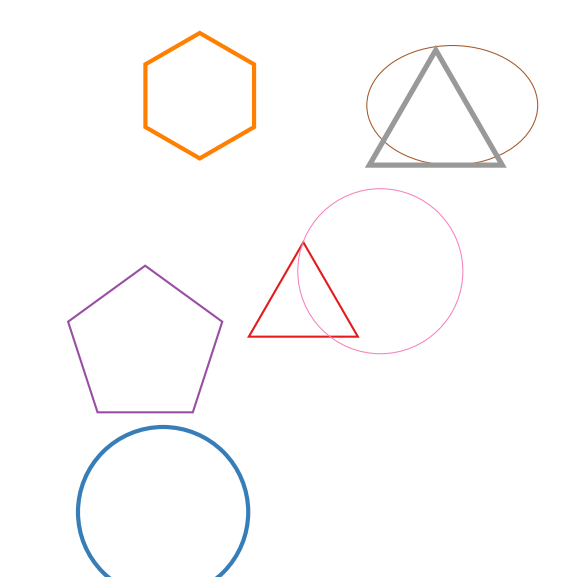[{"shape": "triangle", "thickness": 1, "radius": 0.54, "center": [0.525, 0.471]}, {"shape": "circle", "thickness": 2, "radius": 0.74, "center": [0.282, 0.112]}, {"shape": "pentagon", "thickness": 1, "radius": 0.7, "center": [0.251, 0.399]}, {"shape": "hexagon", "thickness": 2, "radius": 0.54, "center": [0.346, 0.833]}, {"shape": "oval", "thickness": 0.5, "radius": 0.74, "center": [0.783, 0.817]}, {"shape": "circle", "thickness": 0.5, "radius": 0.71, "center": [0.659, 0.529]}, {"shape": "triangle", "thickness": 2.5, "radius": 0.66, "center": [0.755, 0.78]}]